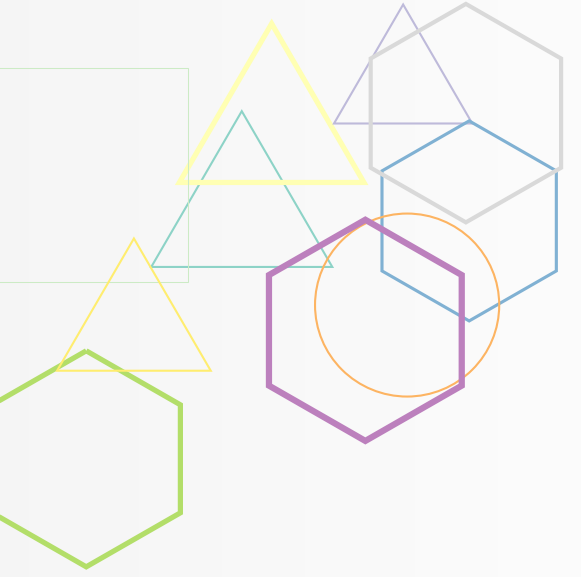[{"shape": "triangle", "thickness": 1, "radius": 0.9, "center": [0.416, 0.627]}, {"shape": "triangle", "thickness": 2.5, "radius": 0.92, "center": [0.467, 0.775]}, {"shape": "triangle", "thickness": 1, "radius": 0.69, "center": [0.694, 0.854]}, {"shape": "hexagon", "thickness": 1.5, "radius": 0.87, "center": [0.807, 0.617]}, {"shape": "circle", "thickness": 1, "radius": 0.79, "center": [0.7, 0.471]}, {"shape": "hexagon", "thickness": 2.5, "radius": 0.94, "center": [0.148, 0.205]}, {"shape": "hexagon", "thickness": 2, "radius": 0.95, "center": [0.802, 0.803]}, {"shape": "hexagon", "thickness": 3, "radius": 0.96, "center": [0.629, 0.427]}, {"shape": "square", "thickness": 0.5, "radius": 0.93, "center": [0.138, 0.696]}, {"shape": "triangle", "thickness": 1, "radius": 0.76, "center": [0.23, 0.434]}]